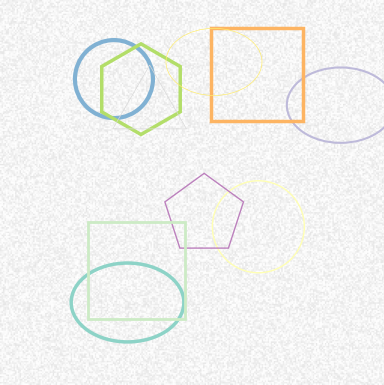[{"shape": "oval", "thickness": 2.5, "radius": 0.73, "center": [0.331, 0.214]}, {"shape": "circle", "thickness": 1, "radius": 0.6, "center": [0.671, 0.411]}, {"shape": "oval", "thickness": 1.5, "radius": 0.7, "center": [0.885, 0.727]}, {"shape": "circle", "thickness": 3, "radius": 0.51, "center": [0.296, 0.795]}, {"shape": "square", "thickness": 2.5, "radius": 0.6, "center": [0.667, 0.806]}, {"shape": "hexagon", "thickness": 2.5, "radius": 0.59, "center": [0.366, 0.768]}, {"shape": "triangle", "thickness": 0.5, "radius": 0.55, "center": [0.389, 0.72]}, {"shape": "pentagon", "thickness": 1, "radius": 0.54, "center": [0.53, 0.442]}, {"shape": "square", "thickness": 2, "radius": 0.63, "center": [0.356, 0.298]}, {"shape": "oval", "thickness": 0.5, "radius": 0.62, "center": [0.556, 0.839]}]